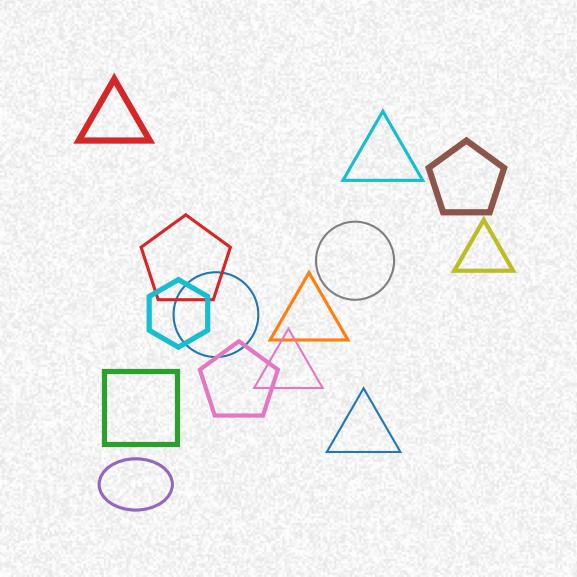[{"shape": "triangle", "thickness": 1, "radius": 0.37, "center": [0.63, 0.253]}, {"shape": "circle", "thickness": 1, "radius": 0.37, "center": [0.374, 0.454]}, {"shape": "triangle", "thickness": 1.5, "radius": 0.39, "center": [0.535, 0.449]}, {"shape": "square", "thickness": 2.5, "radius": 0.32, "center": [0.244, 0.294]}, {"shape": "pentagon", "thickness": 1.5, "radius": 0.41, "center": [0.322, 0.546]}, {"shape": "triangle", "thickness": 3, "radius": 0.36, "center": [0.198, 0.791]}, {"shape": "oval", "thickness": 1.5, "radius": 0.32, "center": [0.235, 0.16]}, {"shape": "pentagon", "thickness": 3, "radius": 0.34, "center": [0.808, 0.687]}, {"shape": "pentagon", "thickness": 2, "radius": 0.36, "center": [0.414, 0.337]}, {"shape": "triangle", "thickness": 1, "radius": 0.34, "center": [0.499, 0.361]}, {"shape": "circle", "thickness": 1, "radius": 0.34, "center": [0.615, 0.548]}, {"shape": "triangle", "thickness": 2, "radius": 0.29, "center": [0.838, 0.56]}, {"shape": "triangle", "thickness": 1.5, "radius": 0.4, "center": [0.663, 0.727]}, {"shape": "hexagon", "thickness": 2.5, "radius": 0.29, "center": [0.309, 0.456]}]